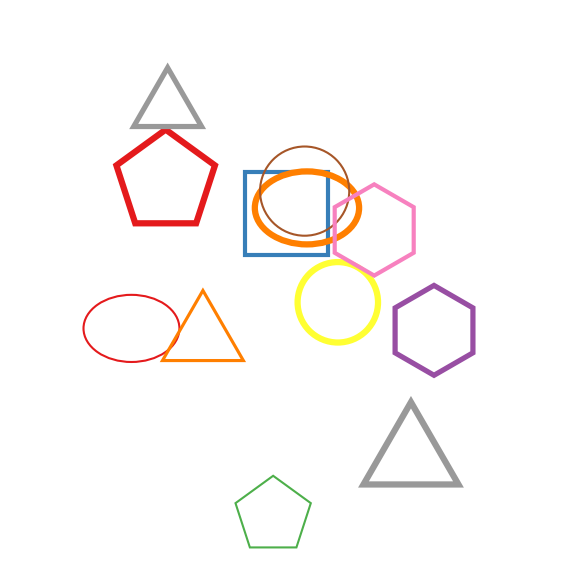[{"shape": "oval", "thickness": 1, "radius": 0.42, "center": [0.228, 0.43]}, {"shape": "pentagon", "thickness": 3, "radius": 0.45, "center": [0.287, 0.685]}, {"shape": "square", "thickness": 2, "radius": 0.36, "center": [0.496, 0.629]}, {"shape": "pentagon", "thickness": 1, "radius": 0.34, "center": [0.473, 0.107]}, {"shape": "hexagon", "thickness": 2.5, "radius": 0.39, "center": [0.752, 0.427]}, {"shape": "oval", "thickness": 3, "radius": 0.45, "center": [0.532, 0.639]}, {"shape": "triangle", "thickness": 1.5, "radius": 0.4, "center": [0.351, 0.415]}, {"shape": "circle", "thickness": 3, "radius": 0.35, "center": [0.585, 0.476]}, {"shape": "circle", "thickness": 1, "radius": 0.39, "center": [0.528, 0.668]}, {"shape": "hexagon", "thickness": 2, "radius": 0.39, "center": [0.648, 0.601]}, {"shape": "triangle", "thickness": 2.5, "radius": 0.34, "center": [0.29, 0.814]}, {"shape": "triangle", "thickness": 3, "radius": 0.47, "center": [0.712, 0.208]}]